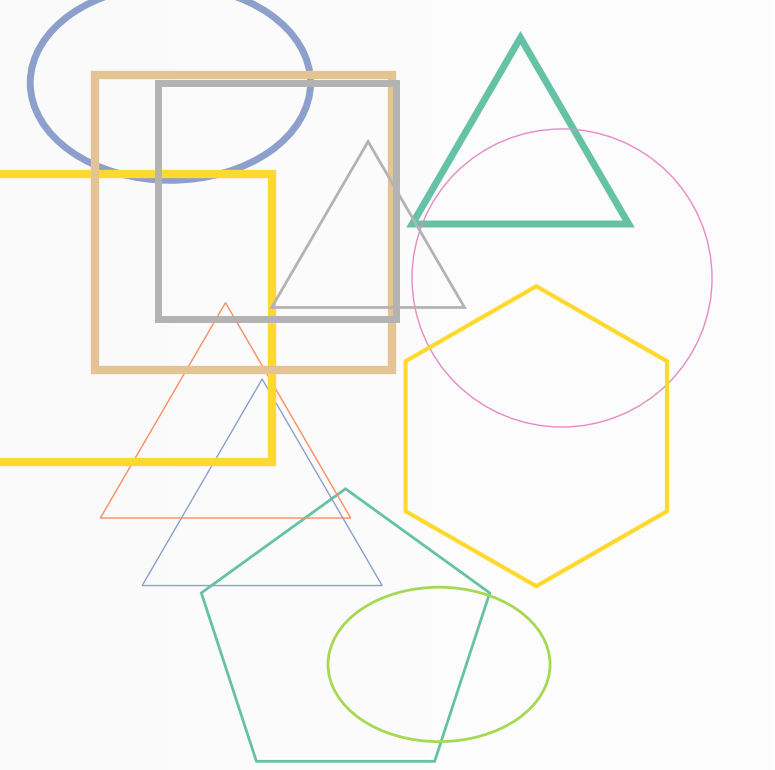[{"shape": "pentagon", "thickness": 1, "radius": 0.98, "center": [0.446, 0.17]}, {"shape": "triangle", "thickness": 2.5, "radius": 0.81, "center": [0.672, 0.79]}, {"shape": "triangle", "thickness": 0.5, "radius": 0.93, "center": [0.291, 0.42]}, {"shape": "oval", "thickness": 2.5, "radius": 0.9, "center": [0.22, 0.892]}, {"shape": "triangle", "thickness": 0.5, "radius": 0.89, "center": [0.338, 0.329]}, {"shape": "circle", "thickness": 0.5, "radius": 0.97, "center": [0.725, 0.639]}, {"shape": "oval", "thickness": 1, "radius": 0.72, "center": [0.566, 0.137]}, {"shape": "square", "thickness": 3, "radius": 0.94, "center": [0.164, 0.586]}, {"shape": "hexagon", "thickness": 1.5, "radius": 0.97, "center": [0.692, 0.433]}, {"shape": "square", "thickness": 3, "radius": 0.96, "center": [0.314, 0.711]}, {"shape": "triangle", "thickness": 1, "radius": 0.72, "center": [0.475, 0.673]}, {"shape": "square", "thickness": 2.5, "radius": 0.77, "center": [0.357, 0.74]}]